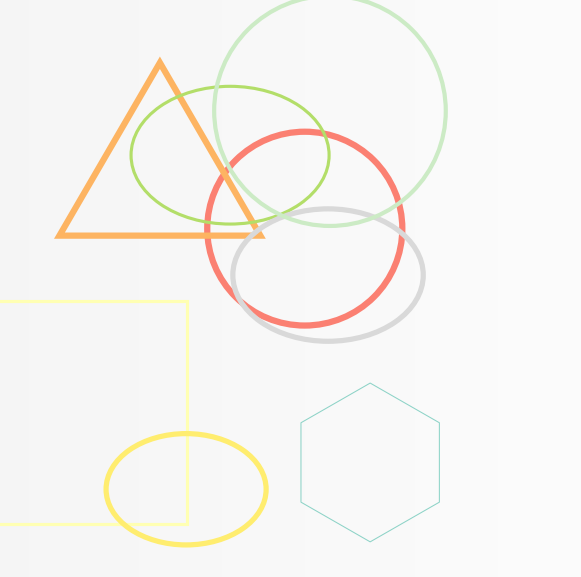[{"shape": "hexagon", "thickness": 0.5, "radius": 0.69, "center": [0.637, 0.198]}, {"shape": "square", "thickness": 1.5, "radius": 0.96, "center": [0.128, 0.284]}, {"shape": "circle", "thickness": 3, "radius": 0.84, "center": [0.524, 0.603]}, {"shape": "triangle", "thickness": 3, "radius": 1.0, "center": [0.275, 0.691]}, {"shape": "oval", "thickness": 1.5, "radius": 0.85, "center": [0.396, 0.73]}, {"shape": "oval", "thickness": 2.5, "radius": 0.82, "center": [0.564, 0.523]}, {"shape": "circle", "thickness": 2, "radius": 1.0, "center": [0.568, 0.807]}, {"shape": "oval", "thickness": 2.5, "radius": 0.69, "center": [0.32, 0.152]}]